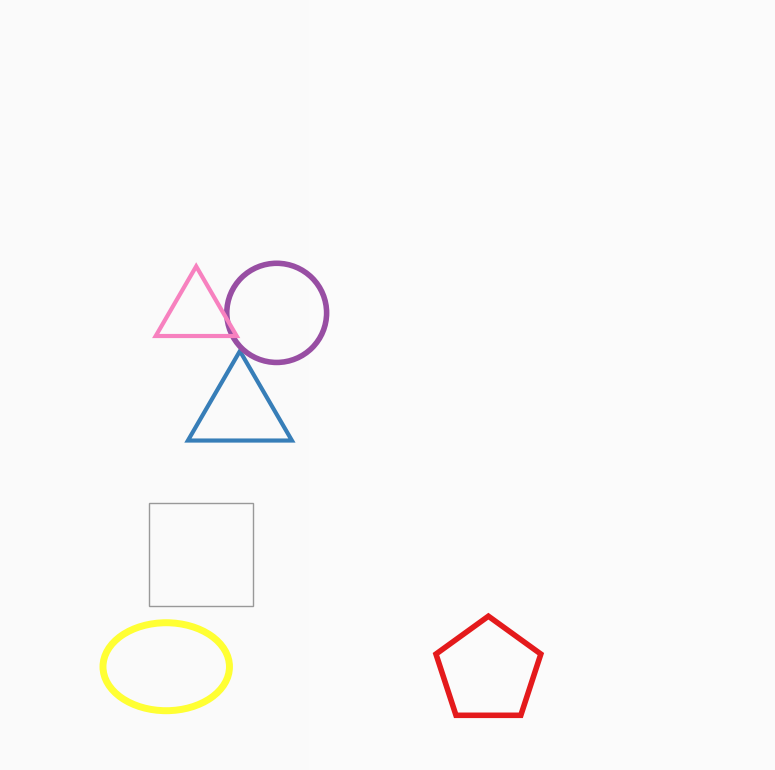[{"shape": "pentagon", "thickness": 2, "radius": 0.36, "center": [0.63, 0.129]}, {"shape": "triangle", "thickness": 1.5, "radius": 0.39, "center": [0.31, 0.467]}, {"shape": "circle", "thickness": 2, "radius": 0.32, "center": [0.357, 0.594]}, {"shape": "oval", "thickness": 2.5, "radius": 0.41, "center": [0.214, 0.134]}, {"shape": "triangle", "thickness": 1.5, "radius": 0.3, "center": [0.253, 0.594]}, {"shape": "square", "thickness": 0.5, "radius": 0.34, "center": [0.26, 0.28]}]